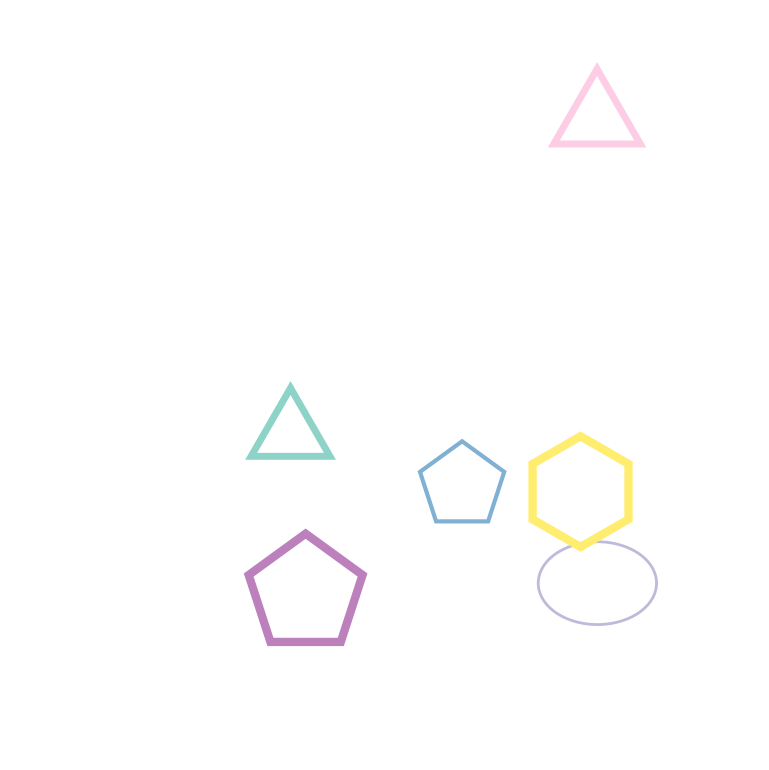[{"shape": "triangle", "thickness": 2.5, "radius": 0.3, "center": [0.377, 0.437]}, {"shape": "oval", "thickness": 1, "radius": 0.38, "center": [0.776, 0.243]}, {"shape": "pentagon", "thickness": 1.5, "radius": 0.29, "center": [0.6, 0.369]}, {"shape": "triangle", "thickness": 2.5, "radius": 0.32, "center": [0.775, 0.845]}, {"shape": "pentagon", "thickness": 3, "radius": 0.39, "center": [0.397, 0.229]}, {"shape": "hexagon", "thickness": 3, "radius": 0.36, "center": [0.754, 0.362]}]